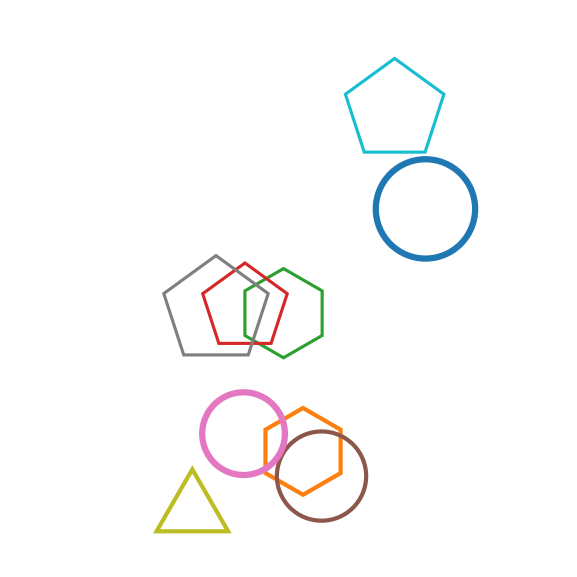[{"shape": "circle", "thickness": 3, "radius": 0.43, "center": [0.737, 0.637]}, {"shape": "hexagon", "thickness": 2, "radius": 0.38, "center": [0.525, 0.218]}, {"shape": "hexagon", "thickness": 1.5, "radius": 0.39, "center": [0.491, 0.457]}, {"shape": "pentagon", "thickness": 1.5, "radius": 0.38, "center": [0.424, 0.467]}, {"shape": "circle", "thickness": 2, "radius": 0.39, "center": [0.557, 0.175]}, {"shape": "circle", "thickness": 3, "radius": 0.36, "center": [0.422, 0.248]}, {"shape": "pentagon", "thickness": 1.5, "radius": 0.48, "center": [0.374, 0.461]}, {"shape": "triangle", "thickness": 2, "radius": 0.36, "center": [0.333, 0.115]}, {"shape": "pentagon", "thickness": 1.5, "radius": 0.45, "center": [0.683, 0.808]}]